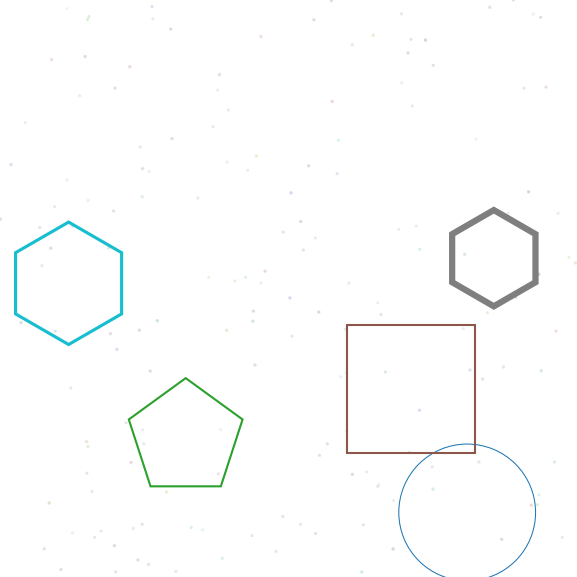[{"shape": "circle", "thickness": 0.5, "radius": 0.59, "center": [0.809, 0.112]}, {"shape": "pentagon", "thickness": 1, "radius": 0.52, "center": [0.322, 0.241]}, {"shape": "square", "thickness": 1, "radius": 0.55, "center": [0.712, 0.325]}, {"shape": "hexagon", "thickness": 3, "radius": 0.42, "center": [0.855, 0.552]}, {"shape": "hexagon", "thickness": 1.5, "radius": 0.53, "center": [0.119, 0.509]}]